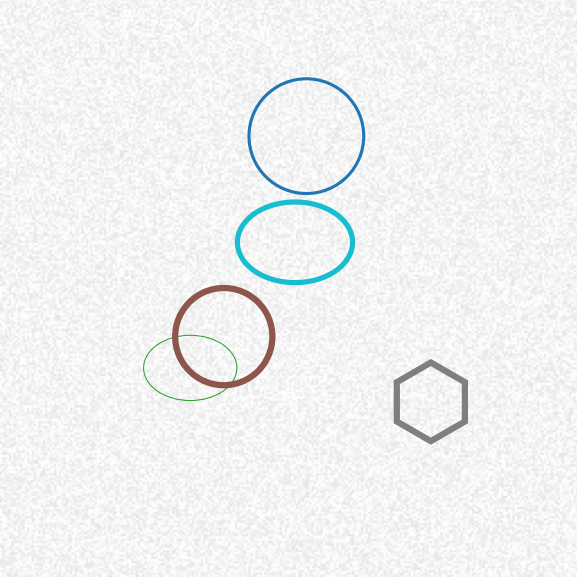[{"shape": "circle", "thickness": 1.5, "radius": 0.5, "center": [0.53, 0.763]}, {"shape": "oval", "thickness": 0.5, "radius": 0.4, "center": [0.329, 0.362]}, {"shape": "circle", "thickness": 3, "radius": 0.42, "center": [0.388, 0.416]}, {"shape": "hexagon", "thickness": 3, "radius": 0.34, "center": [0.746, 0.303]}, {"shape": "oval", "thickness": 2.5, "radius": 0.5, "center": [0.511, 0.58]}]